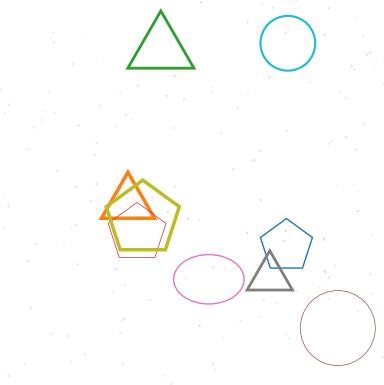[{"shape": "pentagon", "thickness": 1, "radius": 0.36, "center": [0.744, 0.361]}, {"shape": "triangle", "thickness": 2.5, "radius": 0.4, "center": [0.332, 0.473]}, {"shape": "triangle", "thickness": 2, "radius": 0.5, "center": [0.418, 0.872]}, {"shape": "pentagon", "thickness": 0.5, "radius": 0.39, "center": [0.356, 0.395]}, {"shape": "circle", "thickness": 0.5, "radius": 0.49, "center": [0.877, 0.148]}, {"shape": "oval", "thickness": 1, "radius": 0.46, "center": [0.542, 0.275]}, {"shape": "triangle", "thickness": 2, "radius": 0.34, "center": [0.701, 0.281]}, {"shape": "pentagon", "thickness": 2.5, "radius": 0.5, "center": [0.371, 0.432]}, {"shape": "circle", "thickness": 1.5, "radius": 0.36, "center": [0.748, 0.888]}]